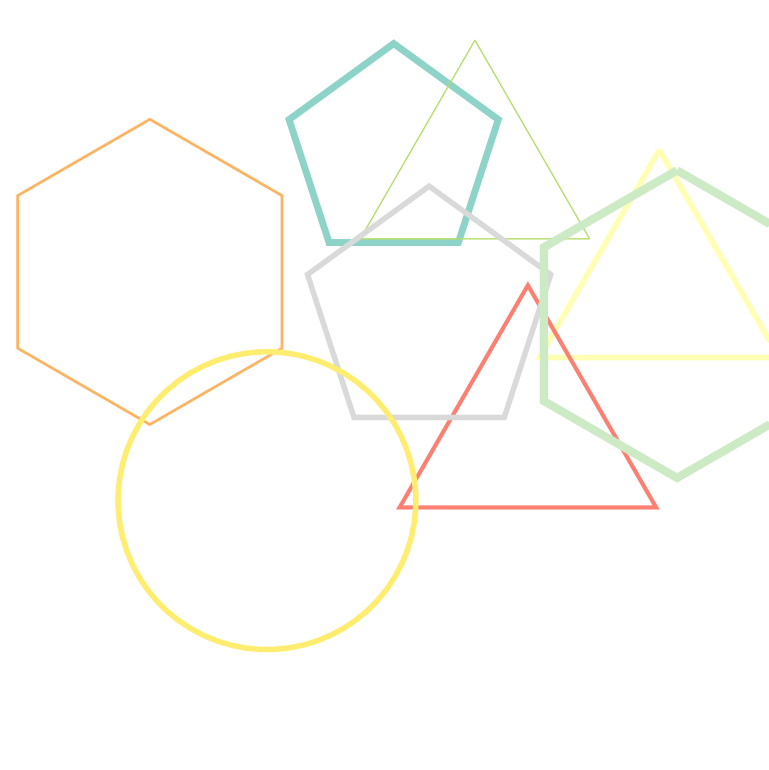[{"shape": "pentagon", "thickness": 2.5, "radius": 0.71, "center": [0.511, 0.801]}, {"shape": "triangle", "thickness": 2, "radius": 0.9, "center": [0.856, 0.626]}, {"shape": "triangle", "thickness": 1.5, "radius": 0.96, "center": [0.686, 0.437]}, {"shape": "hexagon", "thickness": 1, "radius": 0.99, "center": [0.195, 0.647]}, {"shape": "triangle", "thickness": 0.5, "radius": 0.86, "center": [0.617, 0.776]}, {"shape": "pentagon", "thickness": 2, "radius": 0.83, "center": [0.557, 0.592]}, {"shape": "hexagon", "thickness": 3, "radius": 1.0, "center": [0.879, 0.579]}, {"shape": "circle", "thickness": 2, "radius": 0.97, "center": [0.347, 0.35]}]